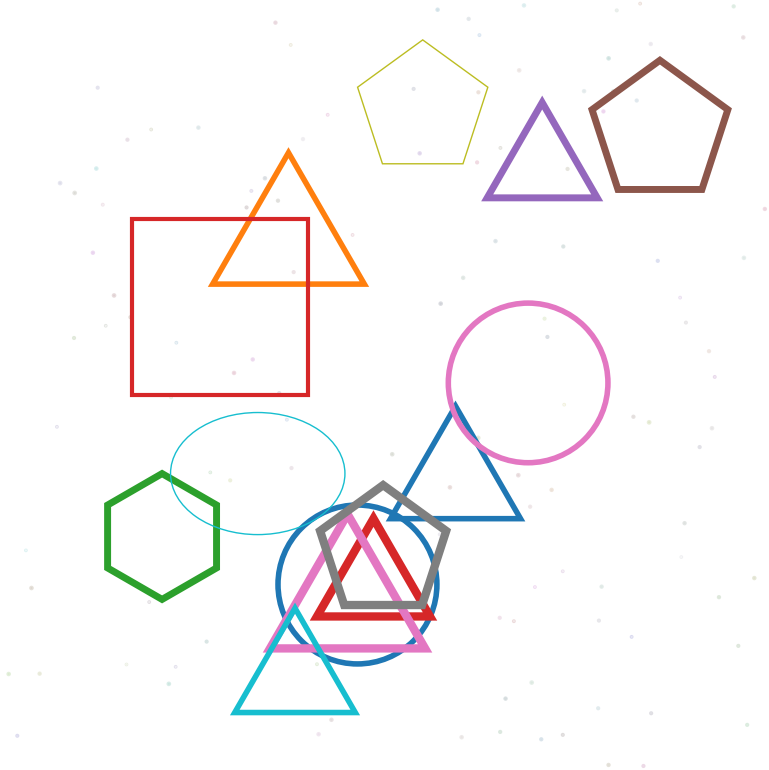[{"shape": "circle", "thickness": 2, "radius": 0.52, "center": [0.464, 0.241]}, {"shape": "triangle", "thickness": 2, "radius": 0.49, "center": [0.592, 0.375]}, {"shape": "triangle", "thickness": 2, "radius": 0.57, "center": [0.375, 0.688]}, {"shape": "hexagon", "thickness": 2.5, "radius": 0.41, "center": [0.21, 0.303]}, {"shape": "triangle", "thickness": 3, "radius": 0.42, "center": [0.485, 0.242]}, {"shape": "square", "thickness": 1.5, "radius": 0.57, "center": [0.286, 0.601]}, {"shape": "triangle", "thickness": 2.5, "radius": 0.41, "center": [0.704, 0.784]}, {"shape": "pentagon", "thickness": 2.5, "radius": 0.46, "center": [0.857, 0.829]}, {"shape": "circle", "thickness": 2, "radius": 0.52, "center": [0.686, 0.503]}, {"shape": "triangle", "thickness": 3, "radius": 0.58, "center": [0.451, 0.216]}, {"shape": "pentagon", "thickness": 3, "radius": 0.43, "center": [0.498, 0.284]}, {"shape": "pentagon", "thickness": 0.5, "radius": 0.44, "center": [0.549, 0.859]}, {"shape": "triangle", "thickness": 2, "radius": 0.45, "center": [0.383, 0.12]}, {"shape": "oval", "thickness": 0.5, "radius": 0.57, "center": [0.335, 0.385]}]